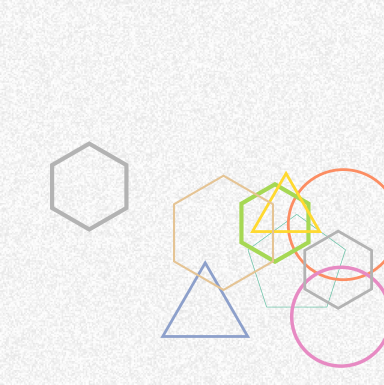[{"shape": "pentagon", "thickness": 0.5, "radius": 0.67, "center": [0.771, 0.31]}, {"shape": "circle", "thickness": 2, "radius": 0.71, "center": [0.892, 0.416]}, {"shape": "triangle", "thickness": 2, "radius": 0.64, "center": [0.533, 0.19]}, {"shape": "circle", "thickness": 2.5, "radius": 0.64, "center": [0.886, 0.177]}, {"shape": "hexagon", "thickness": 3, "radius": 0.5, "center": [0.714, 0.421]}, {"shape": "triangle", "thickness": 2, "radius": 0.5, "center": [0.743, 0.449]}, {"shape": "hexagon", "thickness": 1.5, "radius": 0.74, "center": [0.581, 0.395]}, {"shape": "hexagon", "thickness": 2, "radius": 0.5, "center": [0.878, 0.299]}, {"shape": "hexagon", "thickness": 3, "radius": 0.56, "center": [0.232, 0.515]}]